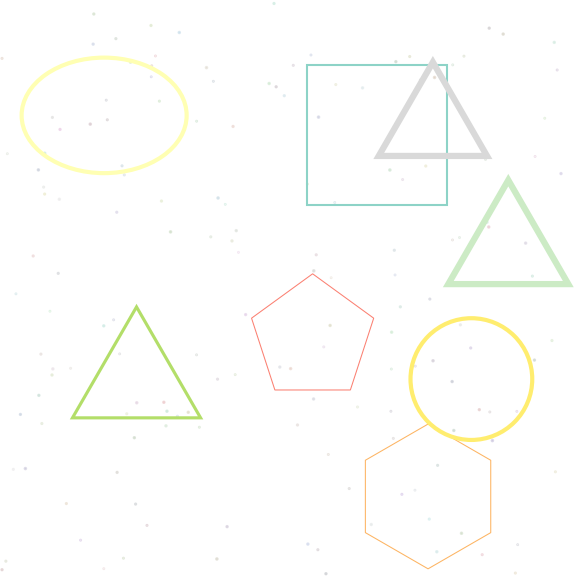[{"shape": "square", "thickness": 1, "radius": 0.61, "center": [0.652, 0.765]}, {"shape": "oval", "thickness": 2, "radius": 0.71, "center": [0.18, 0.799]}, {"shape": "pentagon", "thickness": 0.5, "radius": 0.56, "center": [0.541, 0.414]}, {"shape": "hexagon", "thickness": 0.5, "radius": 0.63, "center": [0.741, 0.139]}, {"shape": "triangle", "thickness": 1.5, "radius": 0.64, "center": [0.236, 0.34]}, {"shape": "triangle", "thickness": 3, "radius": 0.54, "center": [0.75, 0.783]}, {"shape": "triangle", "thickness": 3, "radius": 0.6, "center": [0.88, 0.567]}, {"shape": "circle", "thickness": 2, "radius": 0.53, "center": [0.816, 0.343]}]